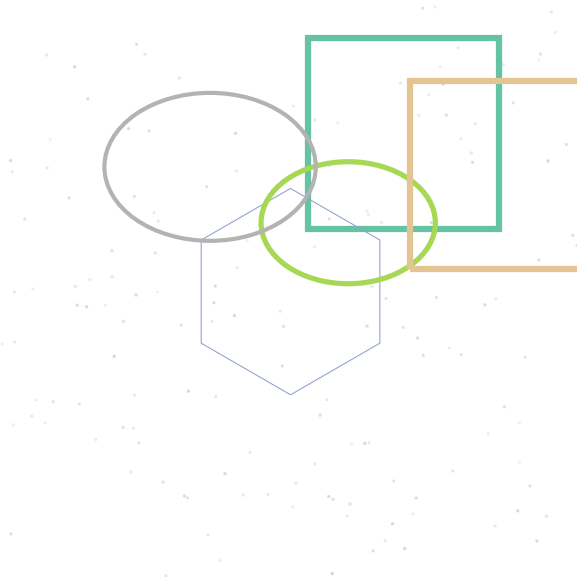[{"shape": "square", "thickness": 3, "radius": 0.83, "center": [0.699, 0.767]}, {"shape": "hexagon", "thickness": 0.5, "radius": 0.89, "center": [0.503, 0.494]}, {"shape": "oval", "thickness": 2.5, "radius": 0.75, "center": [0.603, 0.613]}, {"shape": "square", "thickness": 3, "radius": 0.81, "center": [0.873, 0.696]}, {"shape": "oval", "thickness": 2, "radius": 0.92, "center": [0.364, 0.71]}]